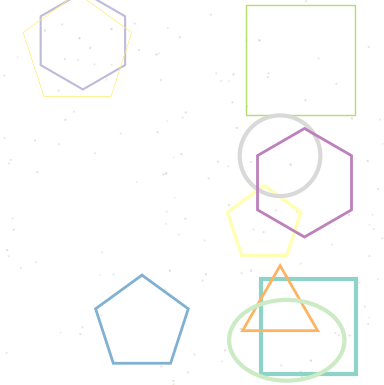[{"shape": "square", "thickness": 3, "radius": 0.62, "center": [0.801, 0.152]}, {"shape": "pentagon", "thickness": 2.5, "radius": 0.5, "center": [0.686, 0.418]}, {"shape": "hexagon", "thickness": 1.5, "radius": 0.63, "center": [0.215, 0.894]}, {"shape": "pentagon", "thickness": 2, "radius": 0.63, "center": [0.369, 0.159]}, {"shape": "triangle", "thickness": 2, "radius": 0.56, "center": [0.728, 0.197]}, {"shape": "square", "thickness": 1, "radius": 0.71, "center": [0.78, 0.843]}, {"shape": "circle", "thickness": 3, "radius": 0.52, "center": [0.727, 0.595]}, {"shape": "hexagon", "thickness": 2, "radius": 0.7, "center": [0.791, 0.525]}, {"shape": "oval", "thickness": 3, "radius": 0.75, "center": [0.745, 0.116]}, {"shape": "pentagon", "thickness": 0.5, "radius": 0.74, "center": [0.201, 0.87]}]